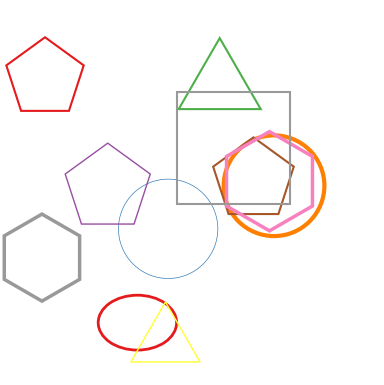[{"shape": "pentagon", "thickness": 1.5, "radius": 0.53, "center": [0.117, 0.798]}, {"shape": "oval", "thickness": 2, "radius": 0.51, "center": [0.357, 0.162]}, {"shape": "circle", "thickness": 0.5, "radius": 0.65, "center": [0.437, 0.406]}, {"shape": "triangle", "thickness": 1.5, "radius": 0.61, "center": [0.571, 0.778]}, {"shape": "pentagon", "thickness": 1, "radius": 0.58, "center": [0.28, 0.512]}, {"shape": "circle", "thickness": 3, "radius": 0.65, "center": [0.712, 0.518]}, {"shape": "triangle", "thickness": 1, "radius": 0.52, "center": [0.43, 0.112]}, {"shape": "pentagon", "thickness": 1.5, "radius": 0.55, "center": [0.658, 0.533]}, {"shape": "hexagon", "thickness": 2.5, "radius": 0.64, "center": [0.7, 0.529]}, {"shape": "square", "thickness": 1.5, "radius": 0.73, "center": [0.606, 0.616]}, {"shape": "hexagon", "thickness": 2.5, "radius": 0.56, "center": [0.109, 0.331]}]